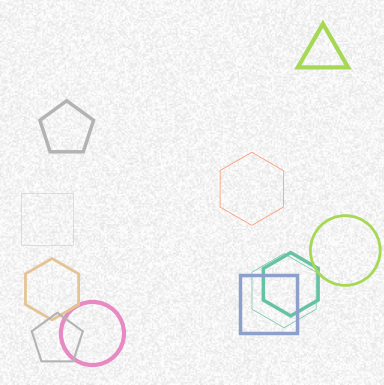[{"shape": "hexagon", "thickness": 2.5, "radius": 0.41, "center": [0.755, 0.262]}, {"shape": "hexagon", "thickness": 0.5, "radius": 0.48, "center": [0.738, 0.245]}, {"shape": "hexagon", "thickness": 0.5, "radius": 0.47, "center": [0.654, 0.51]}, {"shape": "square", "thickness": 2.5, "radius": 0.37, "center": [0.698, 0.211]}, {"shape": "circle", "thickness": 3, "radius": 0.41, "center": [0.24, 0.134]}, {"shape": "triangle", "thickness": 3, "radius": 0.38, "center": [0.839, 0.863]}, {"shape": "circle", "thickness": 2, "radius": 0.45, "center": [0.897, 0.349]}, {"shape": "square", "thickness": 0.5, "radius": 0.34, "center": [0.122, 0.432]}, {"shape": "hexagon", "thickness": 2, "radius": 0.4, "center": [0.135, 0.249]}, {"shape": "pentagon", "thickness": 1.5, "radius": 0.35, "center": [0.149, 0.118]}, {"shape": "pentagon", "thickness": 2.5, "radius": 0.37, "center": [0.173, 0.665]}]